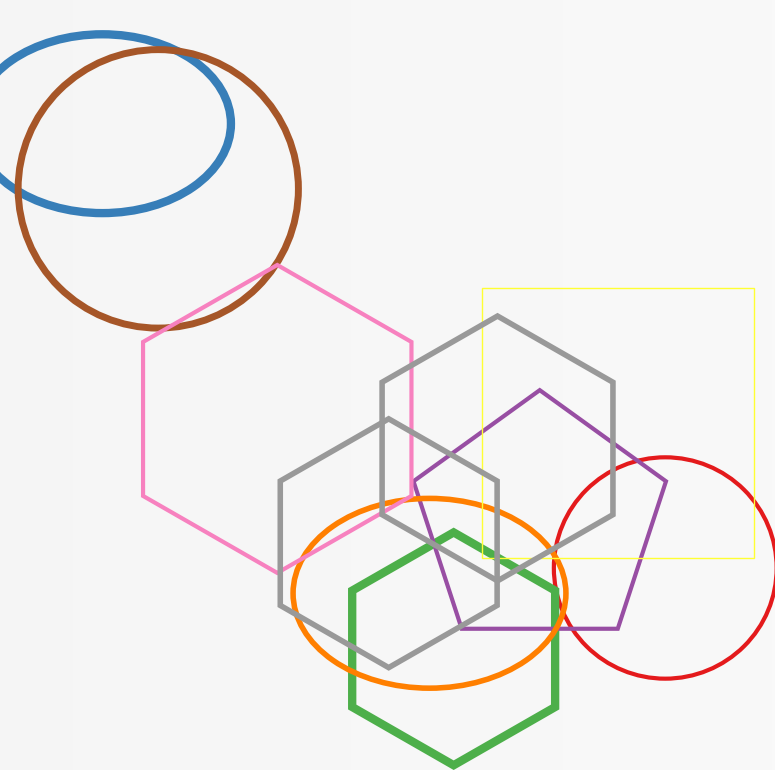[{"shape": "circle", "thickness": 1.5, "radius": 0.72, "center": [0.858, 0.262]}, {"shape": "oval", "thickness": 3, "radius": 0.83, "center": [0.132, 0.839]}, {"shape": "hexagon", "thickness": 3, "radius": 0.76, "center": [0.585, 0.157]}, {"shape": "pentagon", "thickness": 1.5, "radius": 0.86, "center": [0.696, 0.322]}, {"shape": "oval", "thickness": 2, "radius": 0.88, "center": [0.554, 0.229]}, {"shape": "square", "thickness": 0.5, "radius": 0.88, "center": [0.797, 0.451]}, {"shape": "circle", "thickness": 2.5, "radius": 0.9, "center": [0.204, 0.755]}, {"shape": "hexagon", "thickness": 1.5, "radius": 1.0, "center": [0.358, 0.456]}, {"shape": "hexagon", "thickness": 2, "radius": 0.81, "center": [0.502, 0.295]}, {"shape": "hexagon", "thickness": 2, "radius": 0.86, "center": [0.642, 0.418]}]